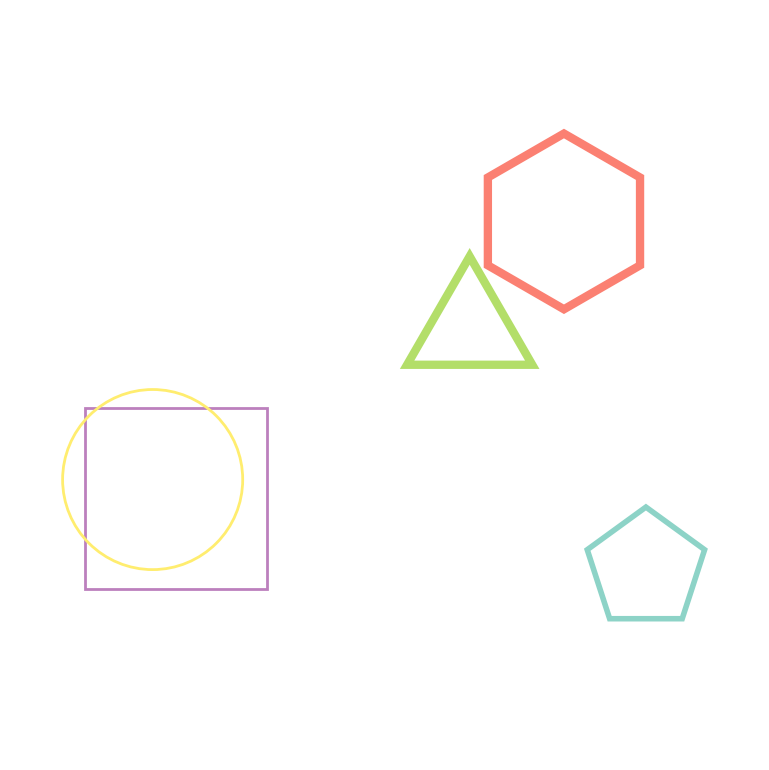[{"shape": "pentagon", "thickness": 2, "radius": 0.4, "center": [0.839, 0.261]}, {"shape": "hexagon", "thickness": 3, "radius": 0.57, "center": [0.732, 0.712]}, {"shape": "triangle", "thickness": 3, "radius": 0.47, "center": [0.61, 0.573]}, {"shape": "square", "thickness": 1, "radius": 0.59, "center": [0.229, 0.353]}, {"shape": "circle", "thickness": 1, "radius": 0.58, "center": [0.198, 0.377]}]